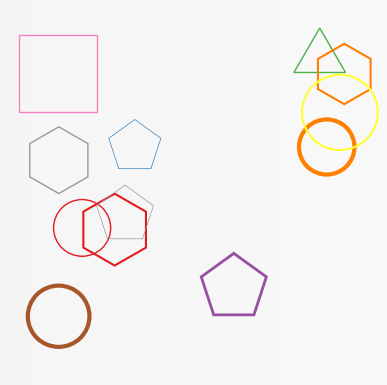[{"shape": "circle", "thickness": 1, "radius": 0.37, "center": [0.212, 0.408]}, {"shape": "hexagon", "thickness": 1.5, "radius": 0.47, "center": [0.296, 0.404]}, {"shape": "pentagon", "thickness": 0.5, "radius": 0.35, "center": [0.348, 0.619]}, {"shape": "triangle", "thickness": 1, "radius": 0.38, "center": [0.825, 0.85]}, {"shape": "pentagon", "thickness": 2, "radius": 0.44, "center": [0.603, 0.254]}, {"shape": "circle", "thickness": 3, "radius": 0.36, "center": [0.843, 0.618]}, {"shape": "hexagon", "thickness": 1.5, "radius": 0.39, "center": [0.888, 0.808]}, {"shape": "circle", "thickness": 1.5, "radius": 0.49, "center": [0.877, 0.708]}, {"shape": "circle", "thickness": 3, "radius": 0.4, "center": [0.151, 0.179]}, {"shape": "square", "thickness": 1, "radius": 0.5, "center": [0.15, 0.809]}, {"shape": "hexagon", "thickness": 1, "radius": 0.43, "center": [0.152, 0.584]}, {"shape": "pentagon", "thickness": 0.5, "radius": 0.39, "center": [0.323, 0.442]}]